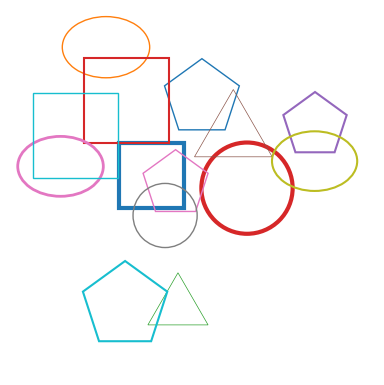[{"shape": "square", "thickness": 3, "radius": 0.42, "center": [0.393, 0.545]}, {"shape": "pentagon", "thickness": 1, "radius": 0.51, "center": [0.524, 0.745]}, {"shape": "oval", "thickness": 1, "radius": 0.57, "center": [0.275, 0.877]}, {"shape": "triangle", "thickness": 0.5, "radius": 0.45, "center": [0.462, 0.201]}, {"shape": "square", "thickness": 1.5, "radius": 0.55, "center": [0.329, 0.738]}, {"shape": "circle", "thickness": 3, "radius": 0.59, "center": [0.642, 0.511]}, {"shape": "pentagon", "thickness": 1.5, "radius": 0.43, "center": [0.818, 0.674]}, {"shape": "triangle", "thickness": 0.5, "radius": 0.58, "center": [0.606, 0.651]}, {"shape": "oval", "thickness": 2, "radius": 0.56, "center": [0.157, 0.568]}, {"shape": "pentagon", "thickness": 1, "radius": 0.44, "center": [0.456, 0.523]}, {"shape": "circle", "thickness": 1, "radius": 0.42, "center": [0.429, 0.44]}, {"shape": "oval", "thickness": 1.5, "radius": 0.55, "center": [0.817, 0.581]}, {"shape": "square", "thickness": 1, "radius": 0.55, "center": [0.196, 0.648]}, {"shape": "pentagon", "thickness": 1.5, "radius": 0.58, "center": [0.325, 0.207]}]